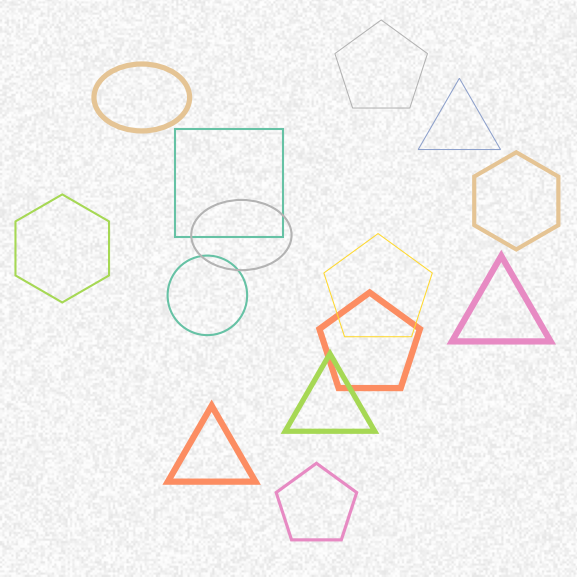[{"shape": "square", "thickness": 1, "radius": 0.47, "center": [0.396, 0.682]}, {"shape": "circle", "thickness": 1, "radius": 0.34, "center": [0.359, 0.488]}, {"shape": "triangle", "thickness": 3, "radius": 0.44, "center": [0.367, 0.209]}, {"shape": "pentagon", "thickness": 3, "radius": 0.46, "center": [0.64, 0.401]}, {"shape": "triangle", "thickness": 0.5, "radius": 0.41, "center": [0.795, 0.781]}, {"shape": "triangle", "thickness": 3, "radius": 0.49, "center": [0.868, 0.457]}, {"shape": "pentagon", "thickness": 1.5, "radius": 0.37, "center": [0.548, 0.124]}, {"shape": "triangle", "thickness": 2.5, "radius": 0.45, "center": [0.571, 0.297]}, {"shape": "hexagon", "thickness": 1, "radius": 0.47, "center": [0.108, 0.569]}, {"shape": "pentagon", "thickness": 0.5, "radius": 0.49, "center": [0.655, 0.496]}, {"shape": "hexagon", "thickness": 2, "radius": 0.42, "center": [0.894, 0.651]}, {"shape": "oval", "thickness": 2.5, "radius": 0.41, "center": [0.246, 0.83]}, {"shape": "pentagon", "thickness": 0.5, "radius": 0.42, "center": [0.66, 0.88]}, {"shape": "oval", "thickness": 1, "radius": 0.43, "center": [0.418, 0.592]}]